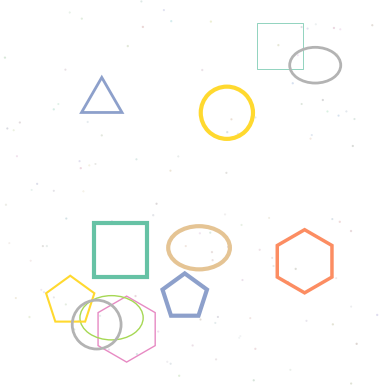[{"shape": "square", "thickness": 3, "radius": 0.35, "center": [0.313, 0.351]}, {"shape": "square", "thickness": 0.5, "radius": 0.3, "center": [0.728, 0.881]}, {"shape": "hexagon", "thickness": 2.5, "radius": 0.41, "center": [0.791, 0.321]}, {"shape": "triangle", "thickness": 2, "radius": 0.3, "center": [0.264, 0.738]}, {"shape": "pentagon", "thickness": 3, "radius": 0.3, "center": [0.48, 0.229]}, {"shape": "hexagon", "thickness": 1, "radius": 0.43, "center": [0.329, 0.145]}, {"shape": "oval", "thickness": 1, "radius": 0.41, "center": [0.29, 0.175]}, {"shape": "circle", "thickness": 3, "radius": 0.34, "center": [0.589, 0.707]}, {"shape": "pentagon", "thickness": 1.5, "radius": 0.33, "center": [0.182, 0.218]}, {"shape": "oval", "thickness": 3, "radius": 0.4, "center": [0.517, 0.356]}, {"shape": "oval", "thickness": 2, "radius": 0.33, "center": [0.819, 0.831]}, {"shape": "circle", "thickness": 2, "radius": 0.32, "center": [0.251, 0.157]}]